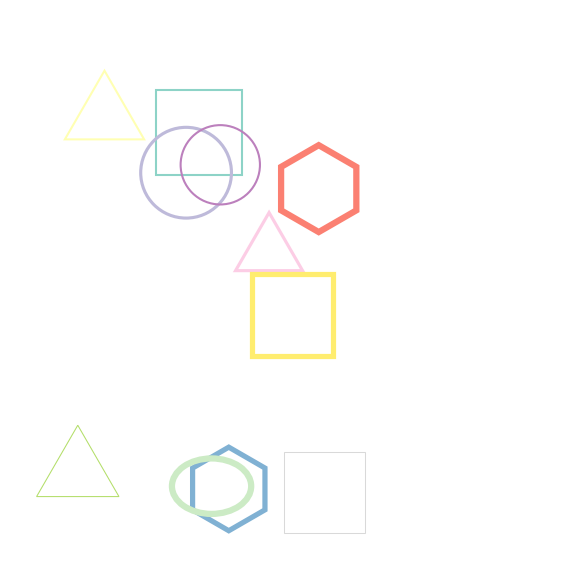[{"shape": "square", "thickness": 1, "radius": 0.37, "center": [0.345, 0.77]}, {"shape": "triangle", "thickness": 1, "radius": 0.4, "center": [0.181, 0.797]}, {"shape": "circle", "thickness": 1.5, "radius": 0.39, "center": [0.322, 0.7]}, {"shape": "hexagon", "thickness": 3, "radius": 0.38, "center": [0.552, 0.673]}, {"shape": "hexagon", "thickness": 2.5, "radius": 0.36, "center": [0.396, 0.152]}, {"shape": "triangle", "thickness": 0.5, "radius": 0.41, "center": [0.135, 0.18]}, {"shape": "triangle", "thickness": 1.5, "radius": 0.34, "center": [0.466, 0.564]}, {"shape": "square", "thickness": 0.5, "radius": 0.35, "center": [0.562, 0.146]}, {"shape": "circle", "thickness": 1, "radius": 0.34, "center": [0.381, 0.714]}, {"shape": "oval", "thickness": 3, "radius": 0.34, "center": [0.366, 0.157]}, {"shape": "square", "thickness": 2.5, "radius": 0.35, "center": [0.507, 0.454]}]